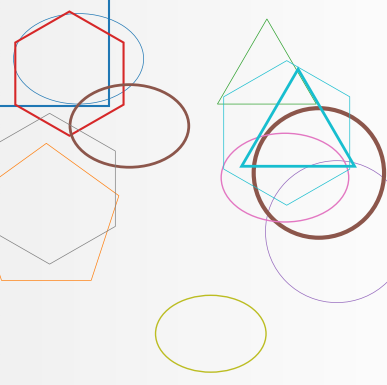[{"shape": "square", "thickness": 1.5, "radius": 0.87, "center": [0.107, 0.9]}, {"shape": "oval", "thickness": 0.5, "radius": 0.84, "center": [0.203, 0.847]}, {"shape": "pentagon", "thickness": 0.5, "radius": 0.98, "center": [0.12, 0.431]}, {"shape": "triangle", "thickness": 0.5, "radius": 0.74, "center": [0.689, 0.803]}, {"shape": "hexagon", "thickness": 1.5, "radius": 0.81, "center": [0.179, 0.809]}, {"shape": "circle", "thickness": 0.5, "radius": 0.92, "center": [0.869, 0.398]}, {"shape": "circle", "thickness": 3, "radius": 0.84, "center": [0.823, 0.551]}, {"shape": "oval", "thickness": 2, "radius": 0.77, "center": [0.334, 0.673]}, {"shape": "oval", "thickness": 1, "radius": 0.82, "center": [0.735, 0.539]}, {"shape": "hexagon", "thickness": 0.5, "radius": 0.98, "center": [0.128, 0.51]}, {"shape": "oval", "thickness": 1, "radius": 0.71, "center": [0.544, 0.133]}, {"shape": "hexagon", "thickness": 0.5, "radius": 0.94, "center": [0.74, 0.655]}, {"shape": "triangle", "thickness": 2, "radius": 0.84, "center": [0.769, 0.652]}]